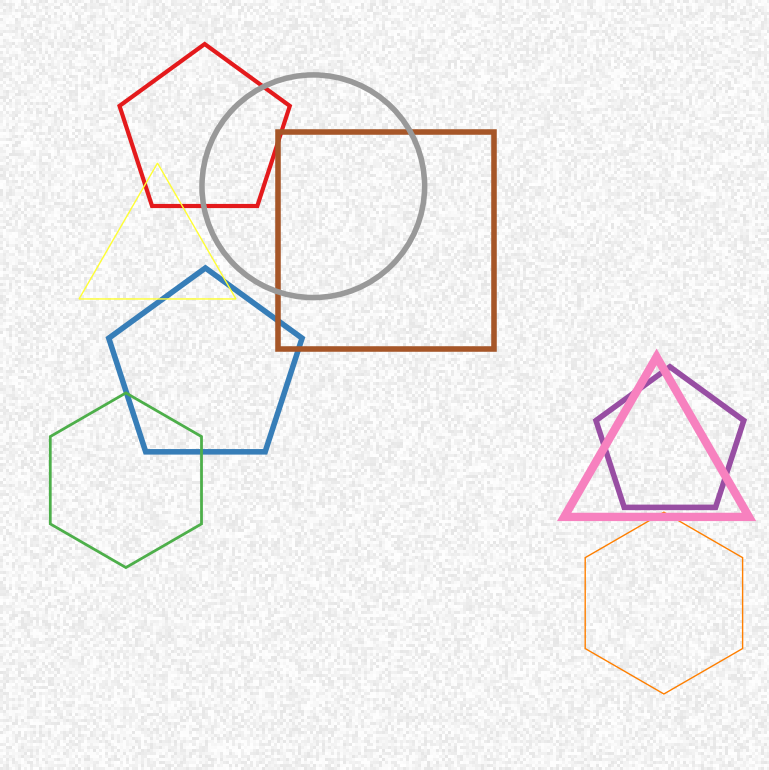[{"shape": "pentagon", "thickness": 1.5, "radius": 0.58, "center": [0.266, 0.827]}, {"shape": "pentagon", "thickness": 2, "radius": 0.66, "center": [0.267, 0.52]}, {"shape": "hexagon", "thickness": 1, "radius": 0.57, "center": [0.163, 0.376]}, {"shape": "pentagon", "thickness": 2, "radius": 0.5, "center": [0.87, 0.423]}, {"shape": "hexagon", "thickness": 0.5, "radius": 0.59, "center": [0.862, 0.217]}, {"shape": "triangle", "thickness": 0.5, "radius": 0.59, "center": [0.205, 0.671]}, {"shape": "square", "thickness": 2, "radius": 0.7, "center": [0.501, 0.688]}, {"shape": "triangle", "thickness": 3, "radius": 0.69, "center": [0.853, 0.398]}, {"shape": "circle", "thickness": 2, "radius": 0.72, "center": [0.407, 0.758]}]